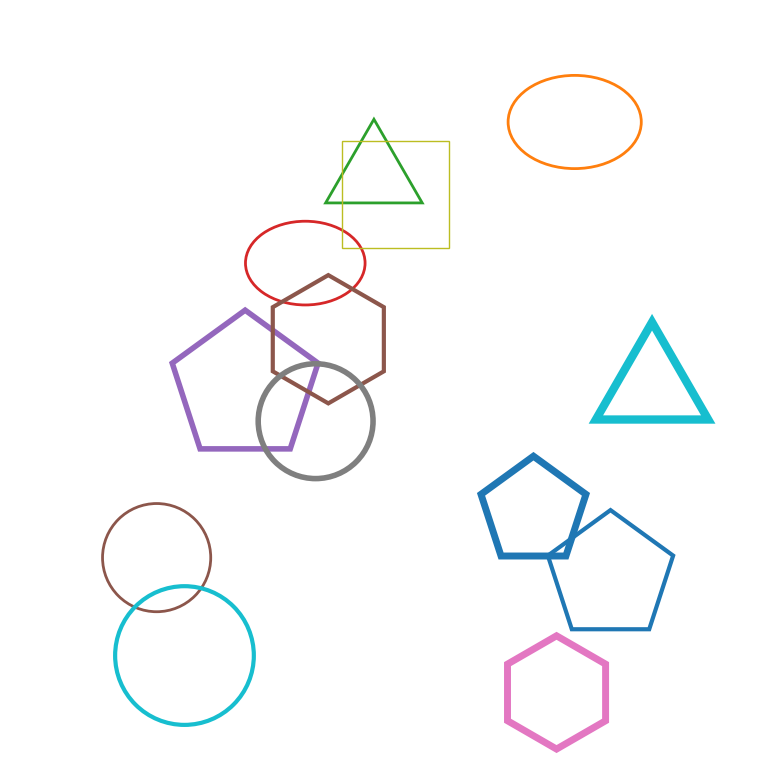[{"shape": "pentagon", "thickness": 1.5, "radius": 0.43, "center": [0.793, 0.252]}, {"shape": "pentagon", "thickness": 2.5, "radius": 0.36, "center": [0.693, 0.336]}, {"shape": "oval", "thickness": 1, "radius": 0.43, "center": [0.746, 0.842]}, {"shape": "triangle", "thickness": 1, "radius": 0.36, "center": [0.486, 0.773]}, {"shape": "oval", "thickness": 1, "radius": 0.39, "center": [0.396, 0.658]}, {"shape": "pentagon", "thickness": 2, "radius": 0.5, "center": [0.318, 0.498]}, {"shape": "hexagon", "thickness": 1.5, "radius": 0.42, "center": [0.426, 0.559]}, {"shape": "circle", "thickness": 1, "radius": 0.35, "center": [0.203, 0.276]}, {"shape": "hexagon", "thickness": 2.5, "radius": 0.37, "center": [0.723, 0.101]}, {"shape": "circle", "thickness": 2, "radius": 0.37, "center": [0.41, 0.453]}, {"shape": "square", "thickness": 0.5, "radius": 0.35, "center": [0.514, 0.748]}, {"shape": "circle", "thickness": 1.5, "radius": 0.45, "center": [0.24, 0.149]}, {"shape": "triangle", "thickness": 3, "radius": 0.42, "center": [0.847, 0.497]}]